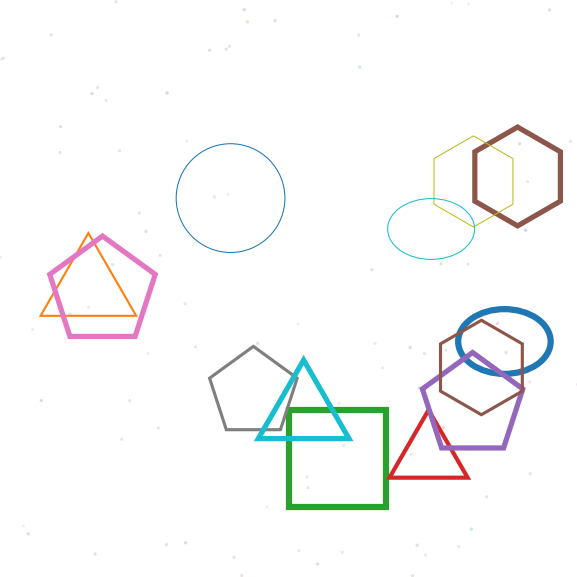[{"shape": "circle", "thickness": 0.5, "radius": 0.47, "center": [0.399, 0.656]}, {"shape": "oval", "thickness": 3, "radius": 0.4, "center": [0.873, 0.408]}, {"shape": "triangle", "thickness": 1, "radius": 0.48, "center": [0.153, 0.5]}, {"shape": "square", "thickness": 3, "radius": 0.42, "center": [0.585, 0.204]}, {"shape": "triangle", "thickness": 2, "radius": 0.39, "center": [0.742, 0.211]}, {"shape": "pentagon", "thickness": 2.5, "radius": 0.46, "center": [0.818, 0.297]}, {"shape": "hexagon", "thickness": 2.5, "radius": 0.43, "center": [0.896, 0.694]}, {"shape": "hexagon", "thickness": 1.5, "radius": 0.41, "center": [0.834, 0.363]}, {"shape": "pentagon", "thickness": 2.5, "radius": 0.48, "center": [0.177, 0.494]}, {"shape": "pentagon", "thickness": 1.5, "radius": 0.4, "center": [0.439, 0.32]}, {"shape": "hexagon", "thickness": 0.5, "radius": 0.39, "center": [0.82, 0.685]}, {"shape": "oval", "thickness": 0.5, "radius": 0.38, "center": [0.747, 0.603]}, {"shape": "triangle", "thickness": 2.5, "radius": 0.45, "center": [0.526, 0.285]}]